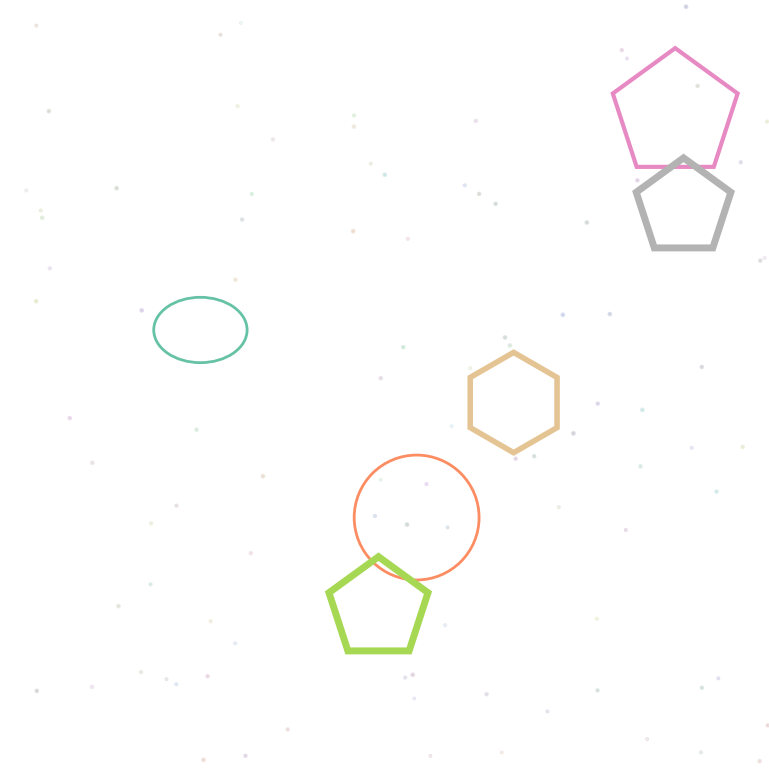[{"shape": "oval", "thickness": 1, "radius": 0.3, "center": [0.26, 0.571]}, {"shape": "circle", "thickness": 1, "radius": 0.41, "center": [0.541, 0.328]}, {"shape": "pentagon", "thickness": 1.5, "radius": 0.43, "center": [0.877, 0.852]}, {"shape": "pentagon", "thickness": 2.5, "radius": 0.34, "center": [0.492, 0.209]}, {"shape": "hexagon", "thickness": 2, "radius": 0.33, "center": [0.667, 0.477]}, {"shape": "pentagon", "thickness": 2.5, "radius": 0.32, "center": [0.888, 0.73]}]